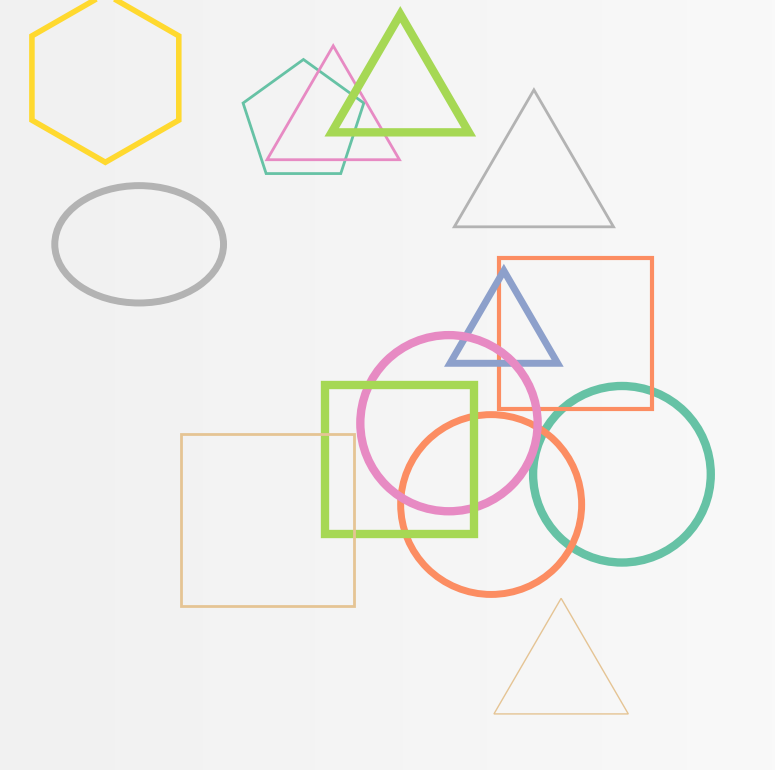[{"shape": "circle", "thickness": 3, "radius": 0.57, "center": [0.803, 0.384]}, {"shape": "pentagon", "thickness": 1, "radius": 0.41, "center": [0.392, 0.841]}, {"shape": "square", "thickness": 1.5, "radius": 0.49, "center": [0.742, 0.567]}, {"shape": "circle", "thickness": 2.5, "radius": 0.58, "center": [0.634, 0.345]}, {"shape": "triangle", "thickness": 2.5, "radius": 0.4, "center": [0.65, 0.568]}, {"shape": "circle", "thickness": 3, "radius": 0.57, "center": [0.579, 0.45]}, {"shape": "triangle", "thickness": 1, "radius": 0.49, "center": [0.43, 0.842]}, {"shape": "triangle", "thickness": 3, "radius": 0.51, "center": [0.517, 0.879]}, {"shape": "square", "thickness": 3, "radius": 0.48, "center": [0.516, 0.404]}, {"shape": "hexagon", "thickness": 2, "radius": 0.55, "center": [0.136, 0.899]}, {"shape": "square", "thickness": 1, "radius": 0.56, "center": [0.345, 0.325]}, {"shape": "triangle", "thickness": 0.5, "radius": 0.5, "center": [0.724, 0.123]}, {"shape": "oval", "thickness": 2.5, "radius": 0.54, "center": [0.18, 0.683]}, {"shape": "triangle", "thickness": 1, "radius": 0.59, "center": [0.689, 0.765]}]